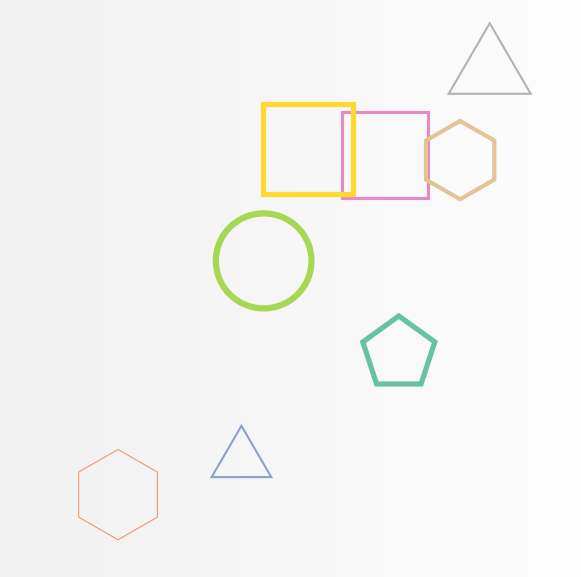[{"shape": "pentagon", "thickness": 2.5, "radius": 0.33, "center": [0.686, 0.387]}, {"shape": "hexagon", "thickness": 0.5, "radius": 0.39, "center": [0.203, 0.143]}, {"shape": "triangle", "thickness": 1, "radius": 0.3, "center": [0.415, 0.203]}, {"shape": "square", "thickness": 1.5, "radius": 0.37, "center": [0.663, 0.731]}, {"shape": "circle", "thickness": 3, "radius": 0.41, "center": [0.454, 0.547]}, {"shape": "square", "thickness": 2.5, "radius": 0.39, "center": [0.53, 0.742]}, {"shape": "hexagon", "thickness": 2, "radius": 0.34, "center": [0.792, 0.722]}, {"shape": "triangle", "thickness": 1, "radius": 0.41, "center": [0.843, 0.877]}]